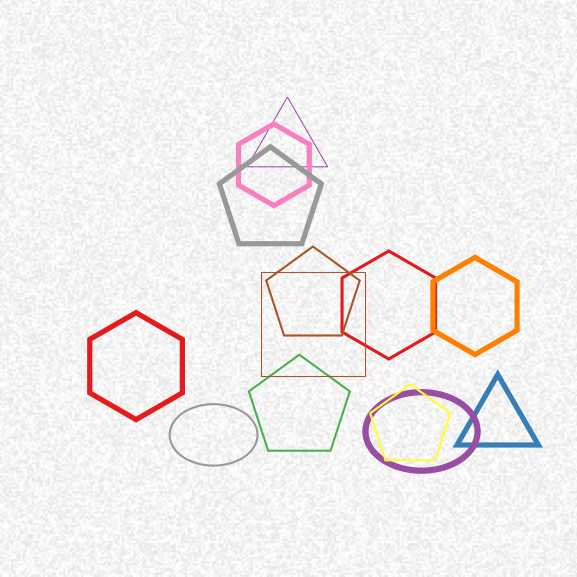[{"shape": "hexagon", "thickness": 1.5, "radius": 0.47, "center": [0.673, 0.471]}, {"shape": "hexagon", "thickness": 2.5, "radius": 0.46, "center": [0.236, 0.365]}, {"shape": "triangle", "thickness": 2.5, "radius": 0.41, "center": [0.862, 0.269]}, {"shape": "pentagon", "thickness": 1, "radius": 0.46, "center": [0.518, 0.293]}, {"shape": "oval", "thickness": 3, "radius": 0.49, "center": [0.73, 0.252]}, {"shape": "triangle", "thickness": 0.5, "radius": 0.4, "center": [0.498, 0.751]}, {"shape": "hexagon", "thickness": 2.5, "radius": 0.42, "center": [0.823, 0.469]}, {"shape": "pentagon", "thickness": 1, "radius": 0.36, "center": [0.71, 0.261]}, {"shape": "pentagon", "thickness": 1, "radius": 0.43, "center": [0.542, 0.487]}, {"shape": "square", "thickness": 0.5, "radius": 0.45, "center": [0.542, 0.438]}, {"shape": "hexagon", "thickness": 2.5, "radius": 0.35, "center": [0.474, 0.714]}, {"shape": "oval", "thickness": 1, "radius": 0.38, "center": [0.37, 0.246]}, {"shape": "pentagon", "thickness": 2.5, "radius": 0.46, "center": [0.468, 0.652]}]